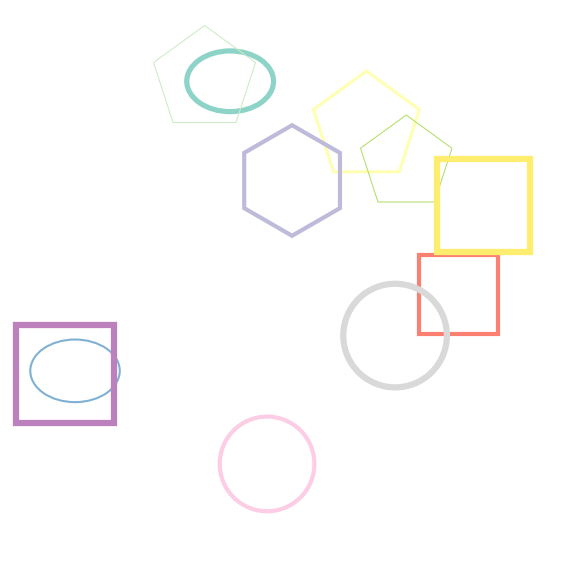[{"shape": "oval", "thickness": 2.5, "radius": 0.38, "center": [0.399, 0.858]}, {"shape": "pentagon", "thickness": 1.5, "radius": 0.48, "center": [0.634, 0.78]}, {"shape": "hexagon", "thickness": 2, "radius": 0.48, "center": [0.506, 0.687]}, {"shape": "square", "thickness": 2, "radius": 0.34, "center": [0.794, 0.49]}, {"shape": "oval", "thickness": 1, "radius": 0.39, "center": [0.13, 0.357]}, {"shape": "pentagon", "thickness": 0.5, "radius": 0.42, "center": [0.703, 0.717]}, {"shape": "circle", "thickness": 2, "radius": 0.41, "center": [0.462, 0.196]}, {"shape": "circle", "thickness": 3, "radius": 0.45, "center": [0.684, 0.418]}, {"shape": "square", "thickness": 3, "radius": 0.42, "center": [0.112, 0.352]}, {"shape": "pentagon", "thickness": 0.5, "radius": 0.46, "center": [0.354, 0.862]}, {"shape": "square", "thickness": 3, "radius": 0.4, "center": [0.837, 0.643]}]